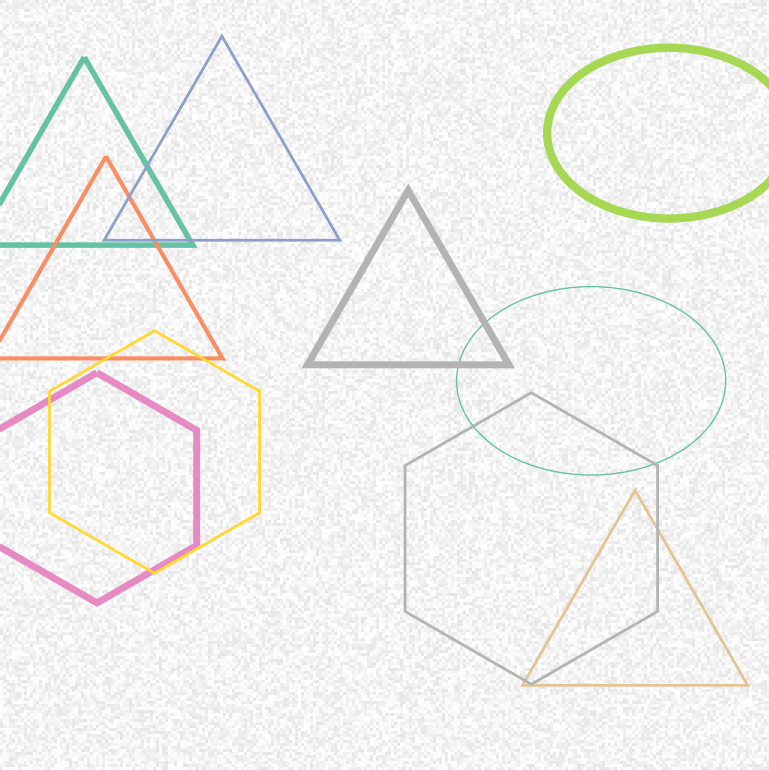[{"shape": "oval", "thickness": 0.5, "radius": 0.87, "center": [0.768, 0.505]}, {"shape": "triangle", "thickness": 2, "radius": 0.81, "center": [0.109, 0.763]}, {"shape": "triangle", "thickness": 1.5, "radius": 0.87, "center": [0.138, 0.622]}, {"shape": "triangle", "thickness": 1, "radius": 0.88, "center": [0.288, 0.776]}, {"shape": "hexagon", "thickness": 2.5, "radius": 0.75, "center": [0.126, 0.366]}, {"shape": "oval", "thickness": 3, "radius": 0.79, "center": [0.869, 0.827]}, {"shape": "hexagon", "thickness": 1, "radius": 0.79, "center": [0.201, 0.413]}, {"shape": "triangle", "thickness": 1, "radius": 0.84, "center": [0.825, 0.194]}, {"shape": "hexagon", "thickness": 1, "radius": 0.95, "center": [0.69, 0.301]}, {"shape": "triangle", "thickness": 2.5, "radius": 0.76, "center": [0.53, 0.602]}]